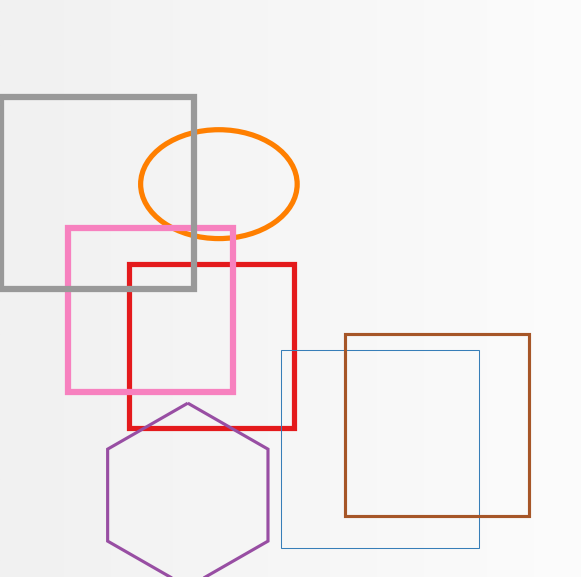[{"shape": "square", "thickness": 2.5, "radius": 0.71, "center": [0.364, 0.4]}, {"shape": "square", "thickness": 0.5, "radius": 0.86, "center": [0.654, 0.222]}, {"shape": "hexagon", "thickness": 1.5, "radius": 0.8, "center": [0.323, 0.142]}, {"shape": "oval", "thickness": 2.5, "radius": 0.67, "center": [0.377, 0.68]}, {"shape": "square", "thickness": 1.5, "radius": 0.79, "center": [0.752, 0.263]}, {"shape": "square", "thickness": 3, "radius": 0.71, "center": [0.259, 0.463]}, {"shape": "square", "thickness": 3, "radius": 0.83, "center": [0.167, 0.665]}]